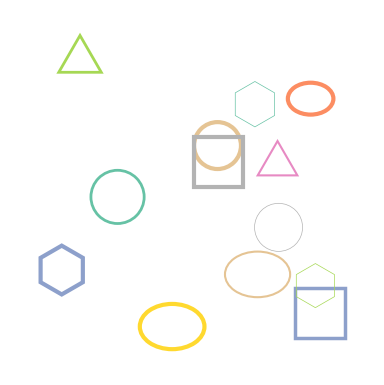[{"shape": "hexagon", "thickness": 0.5, "radius": 0.29, "center": [0.662, 0.729]}, {"shape": "circle", "thickness": 2, "radius": 0.35, "center": [0.305, 0.489]}, {"shape": "oval", "thickness": 3, "radius": 0.3, "center": [0.807, 0.744]}, {"shape": "square", "thickness": 2.5, "radius": 0.33, "center": [0.831, 0.187]}, {"shape": "hexagon", "thickness": 3, "radius": 0.32, "center": [0.16, 0.299]}, {"shape": "triangle", "thickness": 1.5, "radius": 0.3, "center": [0.721, 0.574]}, {"shape": "triangle", "thickness": 2, "radius": 0.32, "center": [0.208, 0.844]}, {"shape": "hexagon", "thickness": 0.5, "radius": 0.29, "center": [0.819, 0.258]}, {"shape": "oval", "thickness": 3, "radius": 0.42, "center": [0.447, 0.152]}, {"shape": "oval", "thickness": 1.5, "radius": 0.42, "center": [0.669, 0.287]}, {"shape": "circle", "thickness": 3, "radius": 0.3, "center": [0.565, 0.622]}, {"shape": "square", "thickness": 3, "radius": 0.32, "center": [0.568, 0.579]}, {"shape": "circle", "thickness": 0.5, "radius": 0.31, "center": [0.724, 0.409]}]